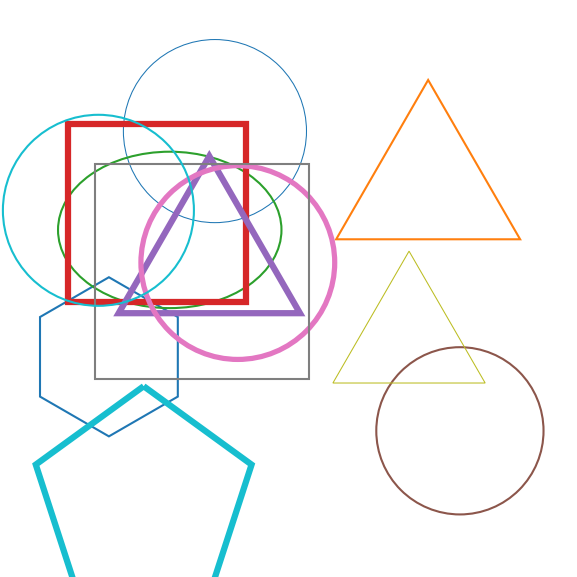[{"shape": "circle", "thickness": 0.5, "radius": 0.79, "center": [0.372, 0.772]}, {"shape": "hexagon", "thickness": 1, "radius": 0.69, "center": [0.189, 0.381]}, {"shape": "triangle", "thickness": 1, "radius": 0.92, "center": [0.741, 0.677]}, {"shape": "oval", "thickness": 1, "radius": 0.97, "center": [0.294, 0.601]}, {"shape": "square", "thickness": 3, "radius": 0.77, "center": [0.272, 0.63]}, {"shape": "triangle", "thickness": 3, "radius": 0.91, "center": [0.362, 0.547]}, {"shape": "circle", "thickness": 1, "radius": 0.72, "center": [0.796, 0.253]}, {"shape": "circle", "thickness": 2.5, "radius": 0.84, "center": [0.412, 0.545]}, {"shape": "square", "thickness": 1, "radius": 0.93, "center": [0.35, 0.529]}, {"shape": "triangle", "thickness": 0.5, "radius": 0.76, "center": [0.708, 0.412]}, {"shape": "circle", "thickness": 1, "radius": 0.83, "center": [0.17, 0.635]}, {"shape": "pentagon", "thickness": 3, "radius": 0.98, "center": [0.249, 0.134]}]